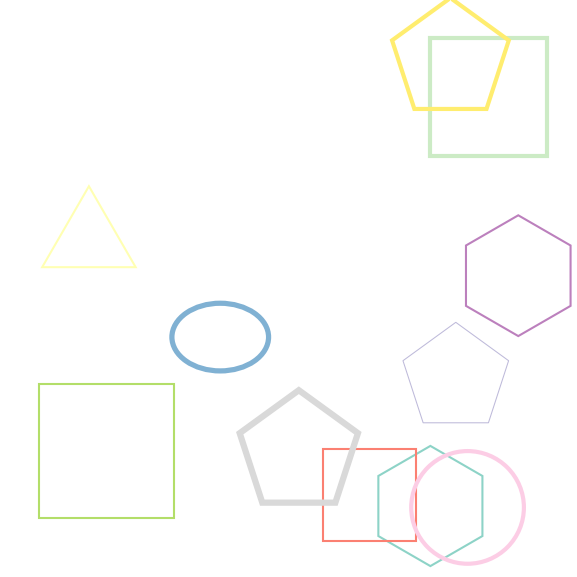[{"shape": "hexagon", "thickness": 1, "radius": 0.52, "center": [0.745, 0.123]}, {"shape": "triangle", "thickness": 1, "radius": 0.47, "center": [0.154, 0.583]}, {"shape": "pentagon", "thickness": 0.5, "radius": 0.48, "center": [0.789, 0.345]}, {"shape": "square", "thickness": 1, "radius": 0.4, "center": [0.64, 0.142]}, {"shape": "oval", "thickness": 2.5, "radius": 0.42, "center": [0.381, 0.415]}, {"shape": "square", "thickness": 1, "radius": 0.58, "center": [0.184, 0.218]}, {"shape": "circle", "thickness": 2, "radius": 0.49, "center": [0.81, 0.12]}, {"shape": "pentagon", "thickness": 3, "radius": 0.54, "center": [0.517, 0.216]}, {"shape": "hexagon", "thickness": 1, "radius": 0.52, "center": [0.897, 0.522]}, {"shape": "square", "thickness": 2, "radius": 0.51, "center": [0.846, 0.831]}, {"shape": "pentagon", "thickness": 2, "radius": 0.53, "center": [0.78, 0.896]}]